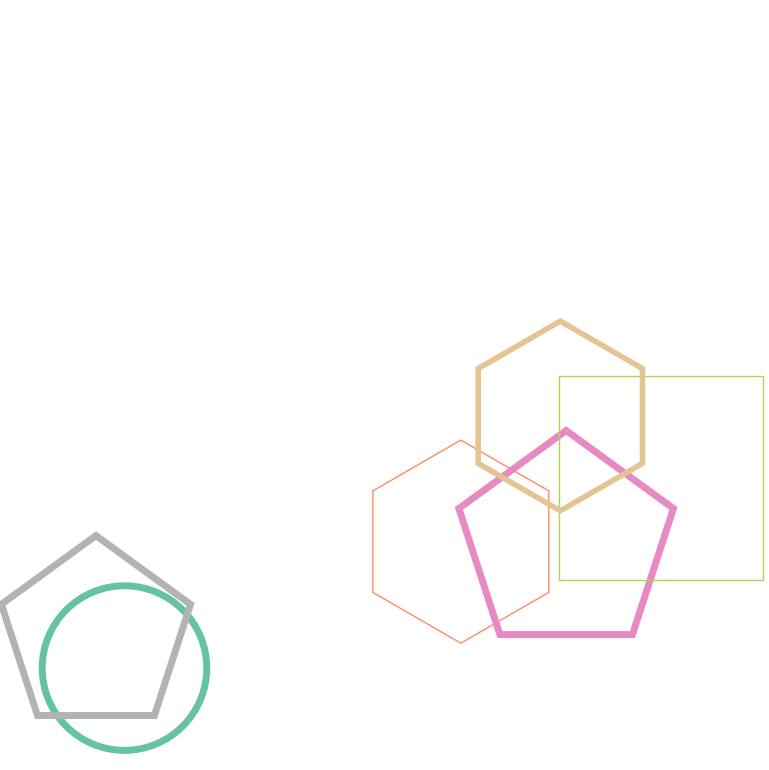[{"shape": "circle", "thickness": 2.5, "radius": 0.53, "center": [0.162, 0.132]}, {"shape": "hexagon", "thickness": 0.5, "radius": 0.66, "center": [0.598, 0.297]}, {"shape": "pentagon", "thickness": 2.5, "radius": 0.73, "center": [0.735, 0.294]}, {"shape": "square", "thickness": 0.5, "radius": 0.66, "center": [0.858, 0.379]}, {"shape": "hexagon", "thickness": 2, "radius": 0.62, "center": [0.728, 0.46]}, {"shape": "pentagon", "thickness": 2.5, "radius": 0.65, "center": [0.125, 0.175]}]